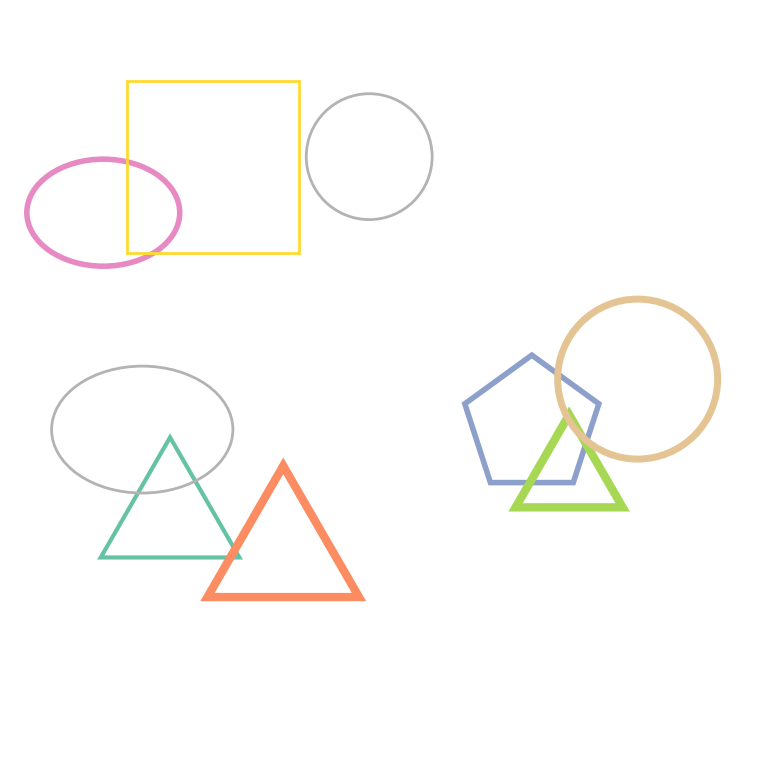[{"shape": "triangle", "thickness": 1.5, "radius": 0.52, "center": [0.221, 0.328]}, {"shape": "triangle", "thickness": 3, "radius": 0.57, "center": [0.368, 0.281]}, {"shape": "pentagon", "thickness": 2, "radius": 0.46, "center": [0.691, 0.447]}, {"shape": "oval", "thickness": 2, "radius": 0.5, "center": [0.134, 0.724]}, {"shape": "triangle", "thickness": 3, "radius": 0.4, "center": [0.739, 0.381]}, {"shape": "square", "thickness": 1, "radius": 0.56, "center": [0.276, 0.783]}, {"shape": "circle", "thickness": 2.5, "radius": 0.52, "center": [0.828, 0.508]}, {"shape": "oval", "thickness": 1, "radius": 0.59, "center": [0.185, 0.442]}, {"shape": "circle", "thickness": 1, "radius": 0.41, "center": [0.479, 0.797]}]